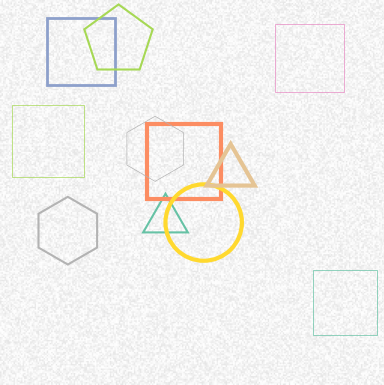[{"shape": "square", "thickness": 0.5, "radius": 0.42, "center": [0.896, 0.214]}, {"shape": "triangle", "thickness": 1.5, "radius": 0.34, "center": [0.43, 0.43]}, {"shape": "square", "thickness": 3, "radius": 0.48, "center": [0.478, 0.581]}, {"shape": "square", "thickness": 2, "radius": 0.44, "center": [0.211, 0.866]}, {"shape": "square", "thickness": 0.5, "radius": 0.44, "center": [0.804, 0.85]}, {"shape": "pentagon", "thickness": 1.5, "radius": 0.47, "center": [0.308, 0.895]}, {"shape": "square", "thickness": 0.5, "radius": 0.47, "center": [0.125, 0.634]}, {"shape": "circle", "thickness": 3, "radius": 0.5, "center": [0.529, 0.422]}, {"shape": "triangle", "thickness": 3, "radius": 0.36, "center": [0.599, 0.554]}, {"shape": "hexagon", "thickness": 1.5, "radius": 0.44, "center": [0.176, 0.401]}, {"shape": "hexagon", "thickness": 0.5, "radius": 0.42, "center": [0.403, 0.613]}]